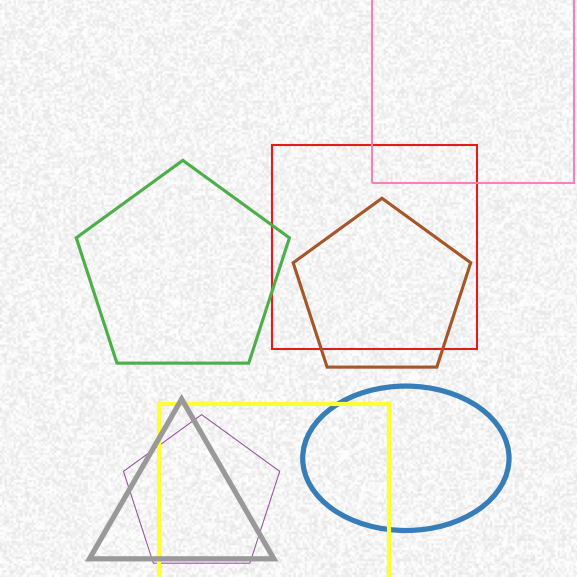[{"shape": "square", "thickness": 1, "radius": 0.89, "center": [0.648, 0.571]}, {"shape": "oval", "thickness": 2.5, "radius": 0.89, "center": [0.703, 0.206]}, {"shape": "pentagon", "thickness": 1.5, "radius": 0.97, "center": [0.317, 0.527]}, {"shape": "pentagon", "thickness": 0.5, "radius": 0.71, "center": [0.349, 0.139]}, {"shape": "square", "thickness": 2, "radius": 0.99, "center": [0.474, 0.101]}, {"shape": "pentagon", "thickness": 1.5, "radius": 0.81, "center": [0.661, 0.494]}, {"shape": "square", "thickness": 1, "radius": 0.87, "center": [0.819, 0.857]}, {"shape": "triangle", "thickness": 2.5, "radius": 0.92, "center": [0.315, 0.124]}]